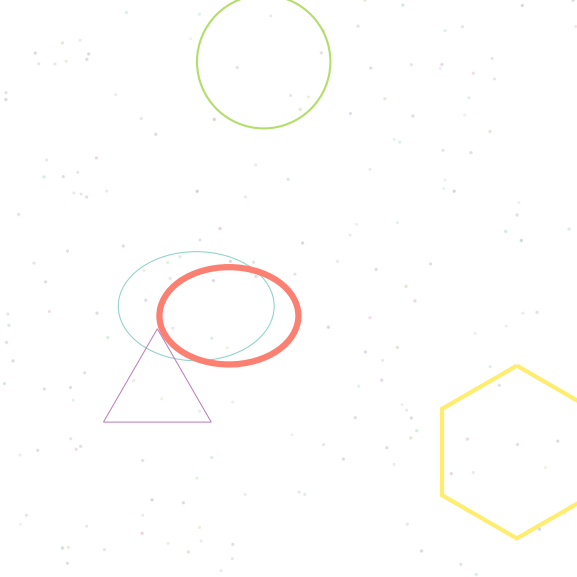[{"shape": "oval", "thickness": 0.5, "radius": 0.67, "center": [0.34, 0.469]}, {"shape": "oval", "thickness": 3, "radius": 0.6, "center": [0.396, 0.452]}, {"shape": "circle", "thickness": 1, "radius": 0.58, "center": [0.457, 0.892]}, {"shape": "triangle", "thickness": 0.5, "radius": 0.54, "center": [0.272, 0.322]}, {"shape": "hexagon", "thickness": 2, "radius": 0.75, "center": [0.895, 0.216]}]